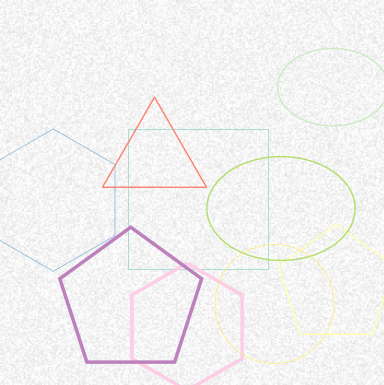[{"shape": "square", "thickness": 0.5, "radius": 0.9, "center": [0.514, 0.483]}, {"shape": "pentagon", "thickness": 1, "radius": 0.79, "center": [0.873, 0.26]}, {"shape": "triangle", "thickness": 1, "radius": 0.78, "center": [0.401, 0.592]}, {"shape": "hexagon", "thickness": 0.5, "radius": 0.92, "center": [0.138, 0.48]}, {"shape": "oval", "thickness": 1, "radius": 0.96, "center": [0.73, 0.458]}, {"shape": "hexagon", "thickness": 2.5, "radius": 0.83, "center": [0.486, 0.151]}, {"shape": "pentagon", "thickness": 2.5, "radius": 0.97, "center": [0.34, 0.216]}, {"shape": "oval", "thickness": 1, "radius": 0.72, "center": [0.865, 0.774]}, {"shape": "circle", "thickness": 0.5, "radius": 0.77, "center": [0.713, 0.21]}]